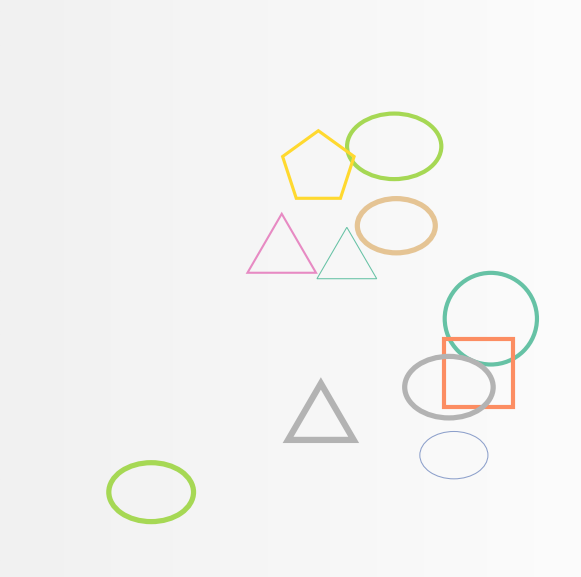[{"shape": "triangle", "thickness": 0.5, "radius": 0.3, "center": [0.597, 0.546]}, {"shape": "circle", "thickness": 2, "radius": 0.4, "center": [0.844, 0.447]}, {"shape": "square", "thickness": 2, "radius": 0.29, "center": [0.823, 0.354]}, {"shape": "oval", "thickness": 0.5, "radius": 0.29, "center": [0.781, 0.211]}, {"shape": "triangle", "thickness": 1, "radius": 0.34, "center": [0.485, 0.561]}, {"shape": "oval", "thickness": 2.5, "radius": 0.36, "center": [0.26, 0.147]}, {"shape": "oval", "thickness": 2, "radius": 0.41, "center": [0.678, 0.746]}, {"shape": "pentagon", "thickness": 1.5, "radius": 0.32, "center": [0.548, 0.708]}, {"shape": "oval", "thickness": 2.5, "radius": 0.34, "center": [0.682, 0.608]}, {"shape": "triangle", "thickness": 3, "radius": 0.33, "center": [0.552, 0.27]}, {"shape": "oval", "thickness": 2.5, "radius": 0.38, "center": [0.772, 0.329]}]